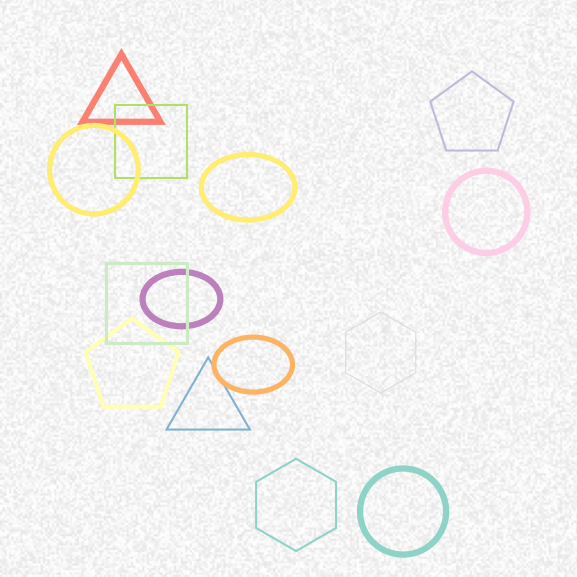[{"shape": "circle", "thickness": 3, "radius": 0.37, "center": [0.698, 0.113]}, {"shape": "hexagon", "thickness": 1, "radius": 0.4, "center": [0.513, 0.125]}, {"shape": "pentagon", "thickness": 2, "radius": 0.42, "center": [0.229, 0.363]}, {"shape": "pentagon", "thickness": 1, "radius": 0.38, "center": [0.817, 0.8]}, {"shape": "triangle", "thickness": 3, "radius": 0.39, "center": [0.21, 0.827]}, {"shape": "triangle", "thickness": 1, "radius": 0.42, "center": [0.36, 0.297]}, {"shape": "oval", "thickness": 2.5, "radius": 0.34, "center": [0.438, 0.368]}, {"shape": "square", "thickness": 1, "radius": 0.31, "center": [0.261, 0.754]}, {"shape": "circle", "thickness": 3, "radius": 0.36, "center": [0.842, 0.632]}, {"shape": "hexagon", "thickness": 0.5, "radius": 0.35, "center": [0.659, 0.389]}, {"shape": "oval", "thickness": 3, "radius": 0.34, "center": [0.314, 0.481]}, {"shape": "square", "thickness": 1.5, "radius": 0.35, "center": [0.253, 0.475]}, {"shape": "oval", "thickness": 2.5, "radius": 0.41, "center": [0.43, 0.675]}, {"shape": "circle", "thickness": 2.5, "radius": 0.38, "center": [0.163, 0.705]}]